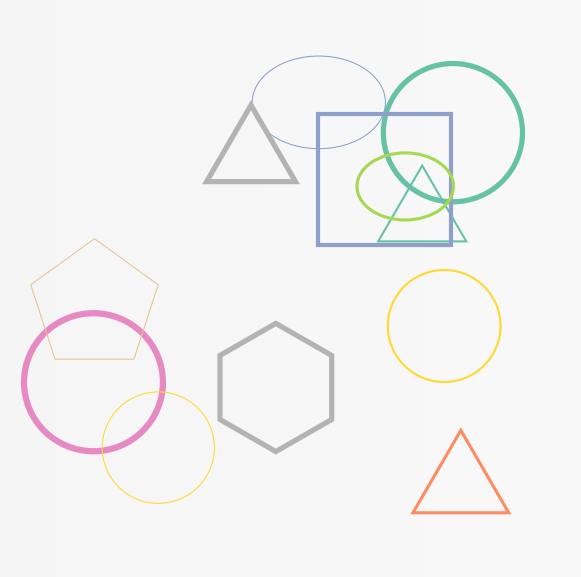[{"shape": "triangle", "thickness": 1, "radius": 0.44, "center": [0.726, 0.625]}, {"shape": "circle", "thickness": 2.5, "radius": 0.6, "center": [0.779, 0.769]}, {"shape": "triangle", "thickness": 1.5, "radius": 0.48, "center": [0.793, 0.159]}, {"shape": "oval", "thickness": 0.5, "radius": 0.57, "center": [0.549, 0.822]}, {"shape": "square", "thickness": 2, "radius": 0.57, "center": [0.662, 0.688]}, {"shape": "circle", "thickness": 3, "radius": 0.6, "center": [0.161, 0.337]}, {"shape": "oval", "thickness": 1.5, "radius": 0.41, "center": [0.697, 0.676]}, {"shape": "circle", "thickness": 1, "radius": 0.48, "center": [0.764, 0.435]}, {"shape": "circle", "thickness": 0.5, "radius": 0.48, "center": [0.272, 0.224]}, {"shape": "pentagon", "thickness": 0.5, "radius": 0.58, "center": [0.163, 0.47]}, {"shape": "triangle", "thickness": 2.5, "radius": 0.44, "center": [0.432, 0.729]}, {"shape": "hexagon", "thickness": 2.5, "radius": 0.55, "center": [0.475, 0.328]}]